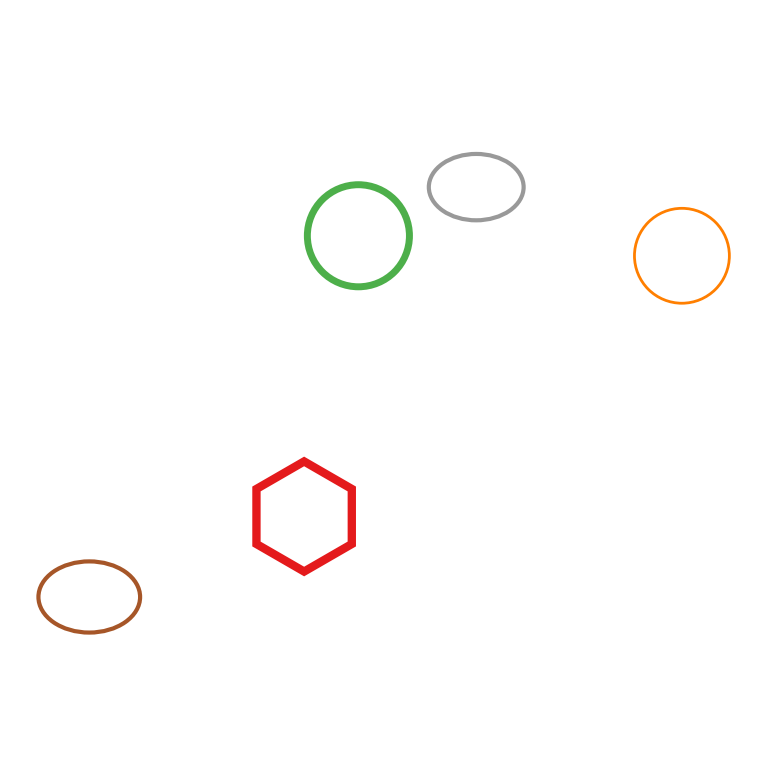[{"shape": "hexagon", "thickness": 3, "radius": 0.36, "center": [0.395, 0.329]}, {"shape": "circle", "thickness": 2.5, "radius": 0.33, "center": [0.465, 0.694]}, {"shape": "circle", "thickness": 1, "radius": 0.31, "center": [0.886, 0.668]}, {"shape": "oval", "thickness": 1.5, "radius": 0.33, "center": [0.116, 0.225]}, {"shape": "oval", "thickness": 1.5, "radius": 0.31, "center": [0.618, 0.757]}]